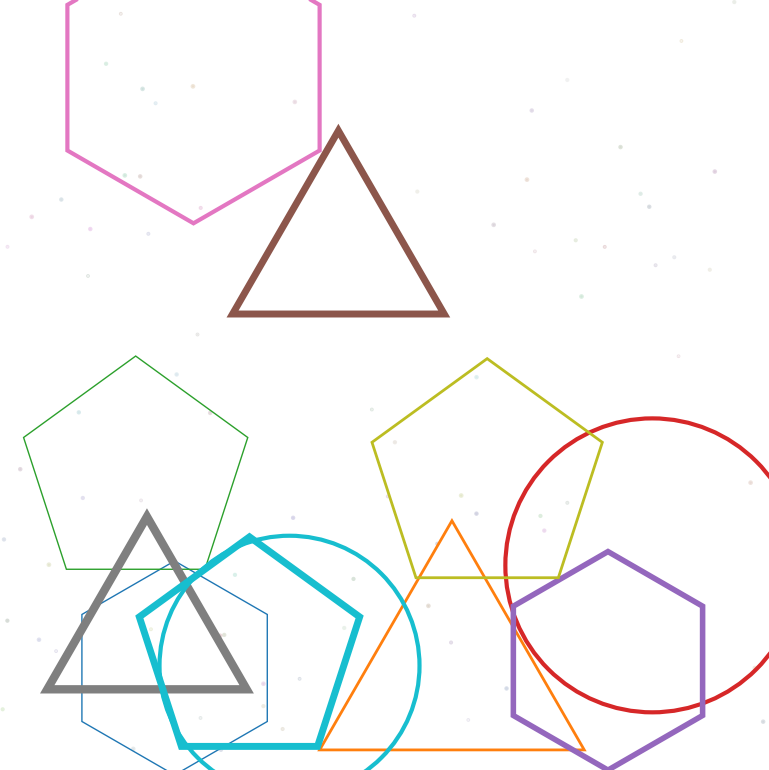[{"shape": "hexagon", "thickness": 0.5, "radius": 0.69, "center": [0.227, 0.132]}, {"shape": "triangle", "thickness": 1, "radius": 0.99, "center": [0.587, 0.125]}, {"shape": "pentagon", "thickness": 0.5, "radius": 0.77, "center": [0.176, 0.385]}, {"shape": "circle", "thickness": 1.5, "radius": 0.95, "center": [0.847, 0.266]}, {"shape": "hexagon", "thickness": 2, "radius": 0.71, "center": [0.79, 0.142]}, {"shape": "triangle", "thickness": 2.5, "radius": 0.79, "center": [0.439, 0.672]}, {"shape": "hexagon", "thickness": 1.5, "radius": 0.95, "center": [0.251, 0.899]}, {"shape": "triangle", "thickness": 3, "radius": 0.75, "center": [0.191, 0.18]}, {"shape": "pentagon", "thickness": 1, "radius": 0.79, "center": [0.633, 0.377]}, {"shape": "circle", "thickness": 1.5, "radius": 0.84, "center": [0.376, 0.135]}, {"shape": "pentagon", "thickness": 2.5, "radius": 0.75, "center": [0.324, 0.152]}]